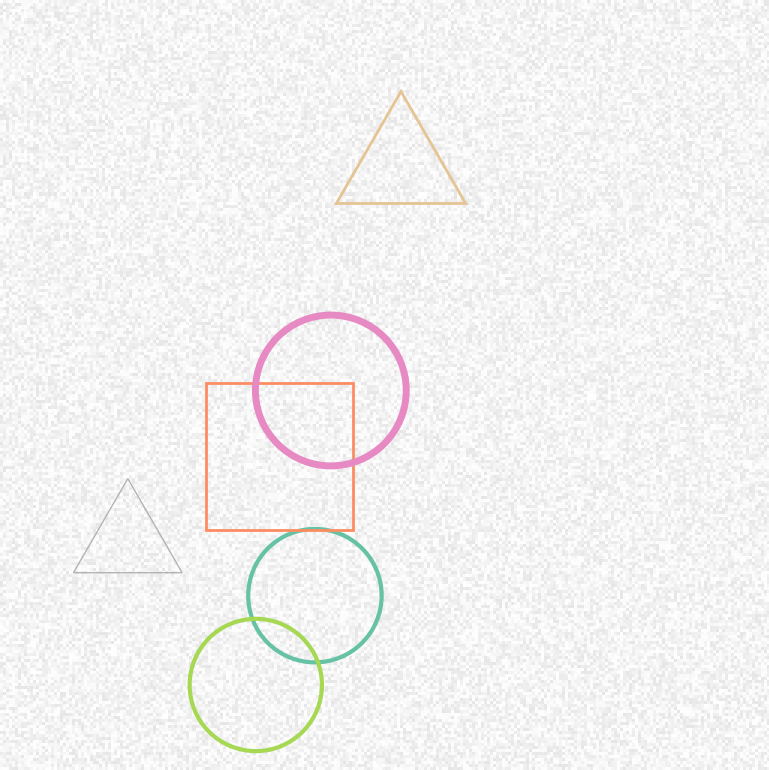[{"shape": "circle", "thickness": 1.5, "radius": 0.43, "center": [0.409, 0.226]}, {"shape": "square", "thickness": 1, "radius": 0.48, "center": [0.363, 0.407]}, {"shape": "circle", "thickness": 2.5, "radius": 0.49, "center": [0.43, 0.493]}, {"shape": "circle", "thickness": 1.5, "radius": 0.43, "center": [0.332, 0.11]}, {"shape": "triangle", "thickness": 1, "radius": 0.48, "center": [0.521, 0.784]}, {"shape": "triangle", "thickness": 0.5, "radius": 0.41, "center": [0.166, 0.297]}]